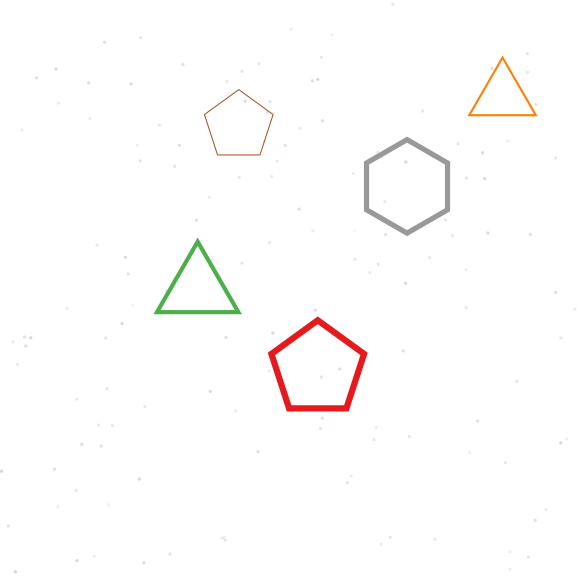[{"shape": "pentagon", "thickness": 3, "radius": 0.42, "center": [0.55, 0.36]}, {"shape": "triangle", "thickness": 2, "radius": 0.41, "center": [0.342, 0.499]}, {"shape": "triangle", "thickness": 1, "radius": 0.33, "center": [0.87, 0.833]}, {"shape": "pentagon", "thickness": 0.5, "radius": 0.31, "center": [0.413, 0.781]}, {"shape": "hexagon", "thickness": 2.5, "radius": 0.4, "center": [0.705, 0.676]}]